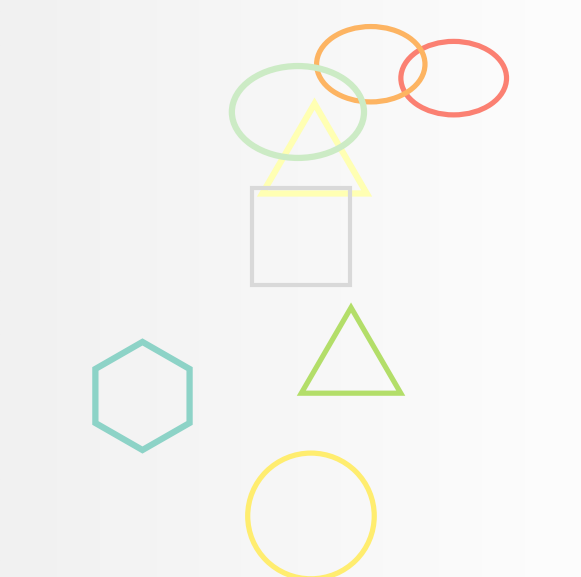[{"shape": "hexagon", "thickness": 3, "radius": 0.47, "center": [0.245, 0.313]}, {"shape": "triangle", "thickness": 3, "radius": 0.52, "center": [0.541, 0.716]}, {"shape": "oval", "thickness": 2.5, "radius": 0.45, "center": [0.781, 0.864]}, {"shape": "oval", "thickness": 2.5, "radius": 0.47, "center": [0.638, 0.888]}, {"shape": "triangle", "thickness": 2.5, "radius": 0.49, "center": [0.604, 0.368]}, {"shape": "square", "thickness": 2, "radius": 0.42, "center": [0.518, 0.59]}, {"shape": "oval", "thickness": 3, "radius": 0.57, "center": [0.513, 0.805]}, {"shape": "circle", "thickness": 2.5, "radius": 0.54, "center": [0.535, 0.106]}]